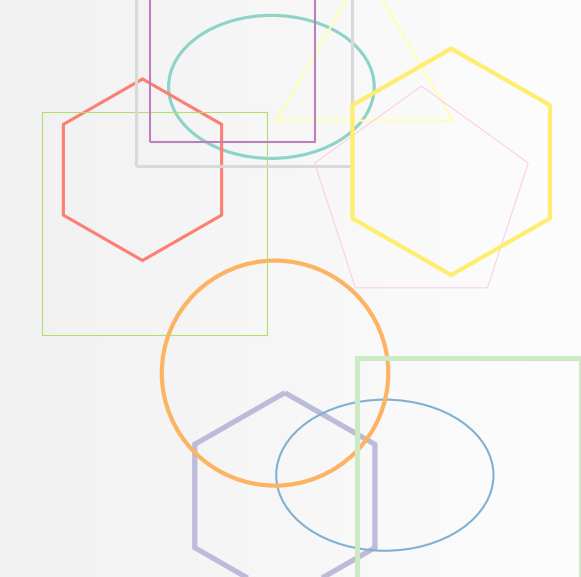[{"shape": "oval", "thickness": 1.5, "radius": 0.88, "center": [0.467, 0.849]}, {"shape": "triangle", "thickness": 1, "radius": 0.88, "center": [0.627, 0.878]}, {"shape": "hexagon", "thickness": 2.5, "radius": 0.89, "center": [0.49, 0.14]}, {"shape": "hexagon", "thickness": 1.5, "radius": 0.79, "center": [0.245, 0.705]}, {"shape": "oval", "thickness": 1, "radius": 0.93, "center": [0.662, 0.176]}, {"shape": "circle", "thickness": 2, "radius": 0.97, "center": [0.473, 0.353]}, {"shape": "square", "thickness": 0.5, "radius": 0.97, "center": [0.266, 0.613]}, {"shape": "pentagon", "thickness": 0.5, "radius": 0.97, "center": [0.725, 0.657]}, {"shape": "square", "thickness": 1.5, "radius": 0.93, "center": [0.42, 0.898]}, {"shape": "square", "thickness": 1, "radius": 0.71, "center": [0.4, 0.895]}, {"shape": "square", "thickness": 2.5, "radius": 0.96, "center": [0.806, 0.187]}, {"shape": "hexagon", "thickness": 2, "radius": 0.98, "center": [0.776, 0.719]}]